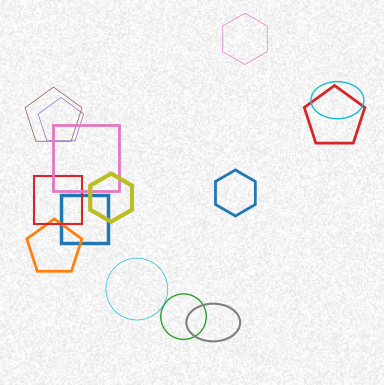[{"shape": "square", "thickness": 2.5, "radius": 0.31, "center": [0.22, 0.431]}, {"shape": "hexagon", "thickness": 2, "radius": 0.3, "center": [0.611, 0.499]}, {"shape": "pentagon", "thickness": 2, "radius": 0.38, "center": [0.141, 0.356]}, {"shape": "circle", "thickness": 1, "radius": 0.3, "center": [0.477, 0.178]}, {"shape": "pentagon", "thickness": 2, "radius": 0.41, "center": [0.869, 0.695]}, {"shape": "square", "thickness": 1.5, "radius": 0.31, "center": [0.151, 0.48]}, {"shape": "pentagon", "thickness": 0.5, "radius": 0.31, "center": [0.158, 0.685]}, {"shape": "pentagon", "thickness": 0.5, "radius": 0.39, "center": [0.139, 0.696]}, {"shape": "hexagon", "thickness": 0.5, "radius": 0.33, "center": [0.636, 0.899]}, {"shape": "square", "thickness": 2, "radius": 0.43, "center": [0.224, 0.59]}, {"shape": "oval", "thickness": 1.5, "radius": 0.35, "center": [0.554, 0.162]}, {"shape": "hexagon", "thickness": 3, "radius": 0.31, "center": [0.289, 0.487]}, {"shape": "oval", "thickness": 1, "radius": 0.34, "center": [0.876, 0.74]}, {"shape": "circle", "thickness": 0.5, "radius": 0.4, "center": [0.355, 0.249]}]